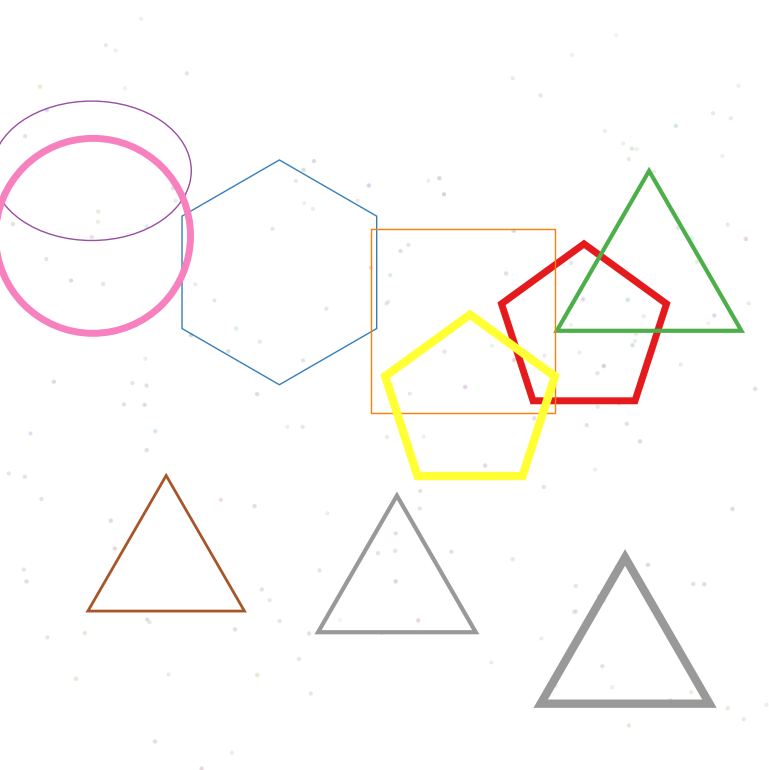[{"shape": "pentagon", "thickness": 2.5, "radius": 0.56, "center": [0.758, 0.571]}, {"shape": "hexagon", "thickness": 0.5, "radius": 0.73, "center": [0.363, 0.646]}, {"shape": "triangle", "thickness": 1.5, "radius": 0.69, "center": [0.843, 0.64]}, {"shape": "oval", "thickness": 0.5, "radius": 0.65, "center": [0.119, 0.778]}, {"shape": "square", "thickness": 0.5, "radius": 0.6, "center": [0.601, 0.583]}, {"shape": "pentagon", "thickness": 3, "radius": 0.58, "center": [0.61, 0.476]}, {"shape": "triangle", "thickness": 1, "radius": 0.59, "center": [0.216, 0.265]}, {"shape": "circle", "thickness": 2.5, "radius": 0.63, "center": [0.121, 0.694]}, {"shape": "triangle", "thickness": 3, "radius": 0.63, "center": [0.812, 0.149]}, {"shape": "triangle", "thickness": 1.5, "radius": 0.59, "center": [0.515, 0.238]}]